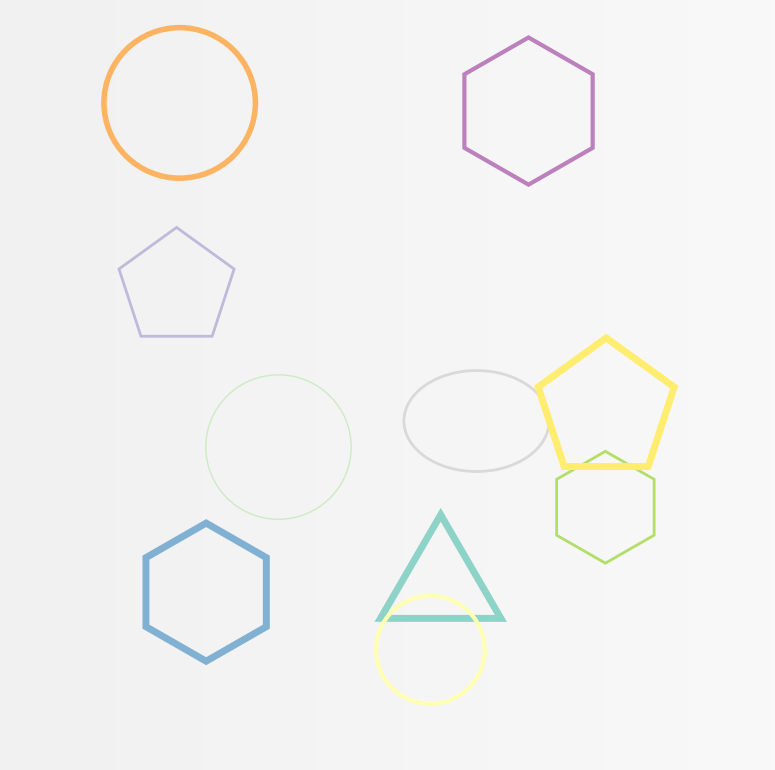[{"shape": "triangle", "thickness": 2.5, "radius": 0.45, "center": [0.569, 0.242]}, {"shape": "circle", "thickness": 1.5, "radius": 0.35, "center": [0.555, 0.156]}, {"shape": "pentagon", "thickness": 1, "radius": 0.39, "center": [0.228, 0.626]}, {"shape": "hexagon", "thickness": 2.5, "radius": 0.45, "center": [0.266, 0.231]}, {"shape": "circle", "thickness": 2, "radius": 0.49, "center": [0.232, 0.866]}, {"shape": "hexagon", "thickness": 1, "radius": 0.36, "center": [0.781, 0.341]}, {"shape": "oval", "thickness": 1, "radius": 0.47, "center": [0.615, 0.453]}, {"shape": "hexagon", "thickness": 1.5, "radius": 0.48, "center": [0.682, 0.856]}, {"shape": "circle", "thickness": 0.5, "radius": 0.47, "center": [0.359, 0.419]}, {"shape": "pentagon", "thickness": 2.5, "radius": 0.46, "center": [0.782, 0.469]}]